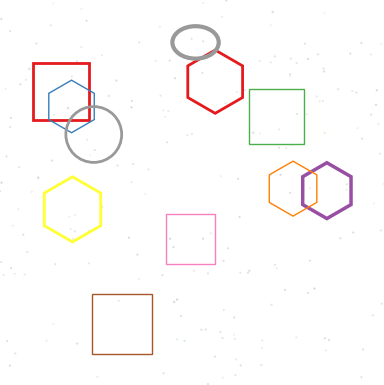[{"shape": "square", "thickness": 2, "radius": 0.37, "center": [0.158, 0.762]}, {"shape": "hexagon", "thickness": 2, "radius": 0.41, "center": [0.559, 0.788]}, {"shape": "hexagon", "thickness": 1, "radius": 0.34, "center": [0.186, 0.723]}, {"shape": "square", "thickness": 1, "radius": 0.36, "center": [0.717, 0.697]}, {"shape": "hexagon", "thickness": 2.5, "radius": 0.36, "center": [0.849, 0.505]}, {"shape": "hexagon", "thickness": 1, "radius": 0.36, "center": [0.761, 0.51]}, {"shape": "hexagon", "thickness": 2, "radius": 0.42, "center": [0.188, 0.456]}, {"shape": "square", "thickness": 1, "radius": 0.39, "center": [0.317, 0.159]}, {"shape": "square", "thickness": 1, "radius": 0.32, "center": [0.495, 0.379]}, {"shape": "circle", "thickness": 2, "radius": 0.36, "center": [0.244, 0.651]}, {"shape": "oval", "thickness": 3, "radius": 0.3, "center": [0.508, 0.89]}]